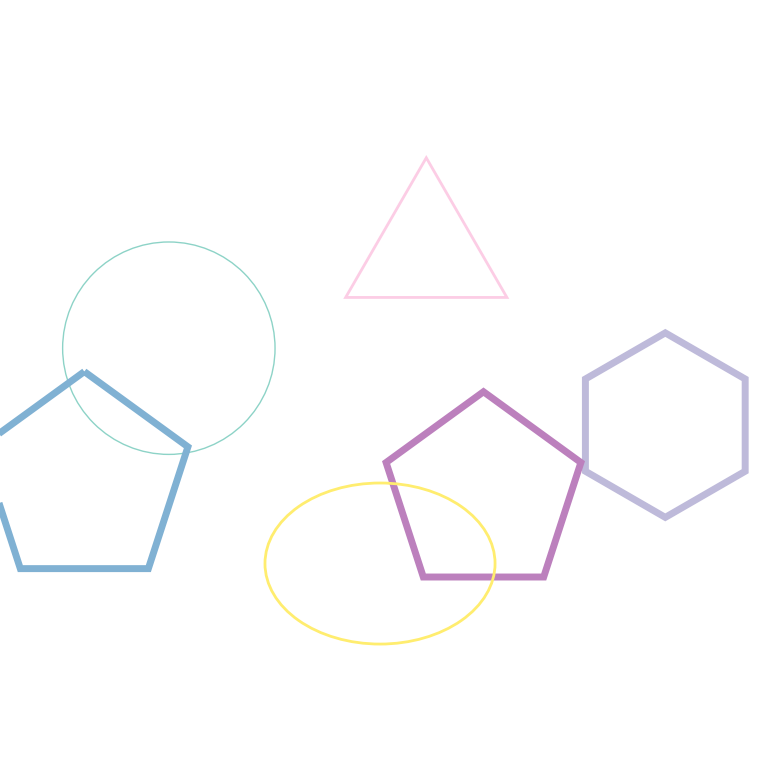[{"shape": "circle", "thickness": 0.5, "radius": 0.69, "center": [0.219, 0.548]}, {"shape": "hexagon", "thickness": 2.5, "radius": 0.6, "center": [0.864, 0.448]}, {"shape": "pentagon", "thickness": 2.5, "radius": 0.71, "center": [0.11, 0.376]}, {"shape": "triangle", "thickness": 1, "radius": 0.6, "center": [0.554, 0.674]}, {"shape": "pentagon", "thickness": 2.5, "radius": 0.67, "center": [0.628, 0.358]}, {"shape": "oval", "thickness": 1, "radius": 0.75, "center": [0.494, 0.268]}]